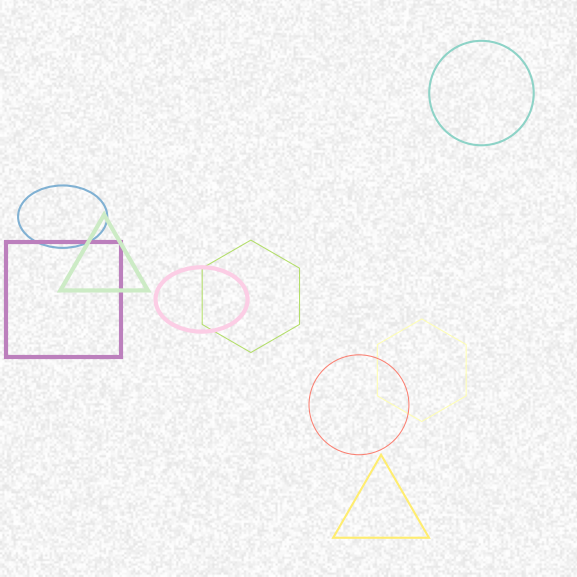[{"shape": "circle", "thickness": 1, "radius": 0.45, "center": [0.834, 0.838]}, {"shape": "hexagon", "thickness": 0.5, "radius": 0.44, "center": [0.73, 0.358]}, {"shape": "circle", "thickness": 0.5, "radius": 0.43, "center": [0.622, 0.298]}, {"shape": "oval", "thickness": 1, "radius": 0.39, "center": [0.109, 0.624]}, {"shape": "hexagon", "thickness": 0.5, "radius": 0.49, "center": [0.434, 0.486]}, {"shape": "oval", "thickness": 2, "radius": 0.4, "center": [0.349, 0.481]}, {"shape": "square", "thickness": 2, "radius": 0.5, "center": [0.109, 0.481]}, {"shape": "triangle", "thickness": 2, "radius": 0.44, "center": [0.18, 0.54]}, {"shape": "triangle", "thickness": 1, "radius": 0.48, "center": [0.66, 0.116]}]